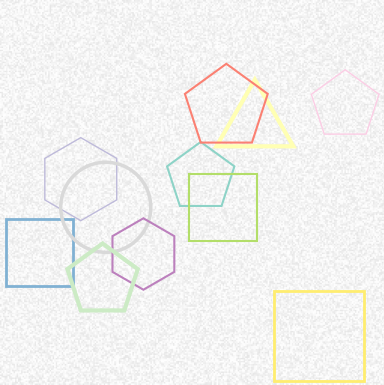[{"shape": "pentagon", "thickness": 1.5, "radius": 0.46, "center": [0.521, 0.539]}, {"shape": "triangle", "thickness": 3, "radius": 0.58, "center": [0.662, 0.678]}, {"shape": "hexagon", "thickness": 1, "radius": 0.54, "center": [0.21, 0.535]}, {"shape": "pentagon", "thickness": 1.5, "radius": 0.57, "center": [0.588, 0.721]}, {"shape": "square", "thickness": 2, "radius": 0.43, "center": [0.103, 0.344]}, {"shape": "square", "thickness": 1.5, "radius": 0.44, "center": [0.58, 0.461]}, {"shape": "pentagon", "thickness": 1, "radius": 0.46, "center": [0.897, 0.726]}, {"shape": "circle", "thickness": 2.5, "radius": 0.58, "center": [0.275, 0.462]}, {"shape": "hexagon", "thickness": 1.5, "radius": 0.46, "center": [0.372, 0.34]}, {"shape": "pentagon", "thickness": 3, "radius": 0.48, "center": [0.266, 0.271]}, {"shape": "square", "thickness": 2, "radius": 0.59, "center": [0.828, 0.127]}]